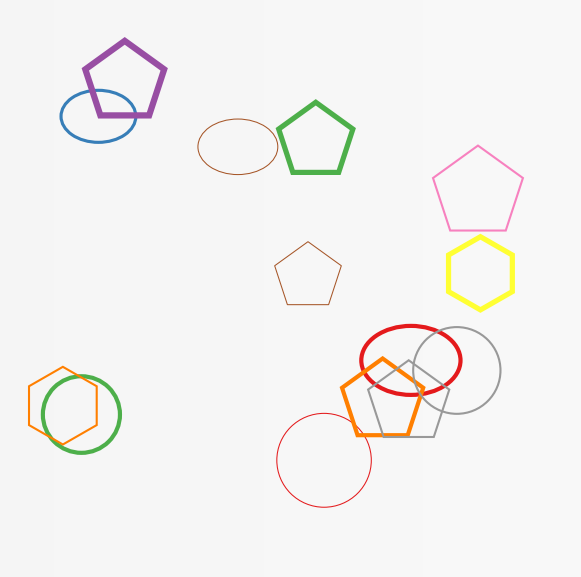[{"shape": "circle", "thickness": 0.5, "radius": 0.41, "center": [0.558, 0.202]}, {"shape": "oval", "thickness": 2, "radius": 0.43, "center": [0.707, 0.375]}, {"shape": "oval", "thickness": 1.5, "radius": 0.32, "center": [0.169, 0.798]}, {"shape": "pentagon", "thickness": 2.5, "radius": 0.34, "center": [0.543, 0.755]}, {"shape": "circle", "thickness": 2, "radius": 0.33, "center": [0.14, 0.281]}, {"shape": "pentagon", "thickness": 3, "radius": 0.36, "center": [0.215, 0.857]}, {"shape": "pentagon", "thickness": 2, "radius": 0.37, "center": [0.658, 0.305]}, {"shape": "hexagon", "thickness": 1, "radius": 0.34, "center": [0.108, 0.297]}, {"shape": "hexagon", "thickness": 2.5, "radius": 0.32, "center": [0.827, 0.526]}, {"shape": "pentagon", "thickness": 0.5, "radius": 0.3, "center": [0.53, 0.52]}, {"shape": "oval", "thickness": 0.5, "radius": 0.34, "center": [0.409, 0.745]}, {"shape": "pentagon", "thickness": 1, "radius": 0.41, "center": [0.822, 0.666]}, {"shape": "pentagon", "thickness": 1, "radius": 0.37, "center": [0.703, 0.302]}, {"shape": "circle", "thickness": 1, "radius": 0.38, "center": [0.786, 0.358]}]